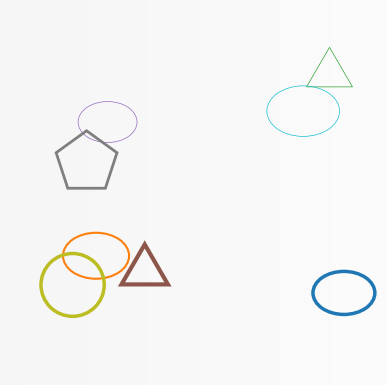[{"shape": "oval", "thickness": 2.5, "radius": 0.4, "center": [0.888, 0.239]}, {"shape": "oval", "thickness": 1.5, "radius": 0.43, "center": [0.248, 0.336]}, {"shape": "triangle", "thickness": 0.5, "radius": 0.34, "center": [0.85, 0.809]}, {"shape": "oval", "thickness": 0.5, "radius": 0.38, "center": [0.278, 0.683]}, {"shape": "triangle", "thickness": 3, "radius": 0.35, "center": [0.373, 0.296]}, {"shape": "pentagon", "thickness": 2, "radius": 0.41, "center": [0.223, 0.578]}, {"shape": "circle", "thickness": 2.5, "radius": 0.41, "center": [0.187, 0.26]}, {"shape": "oval", "thickness": 0.5, "radius": 0.47, "center": [0.782, 0.711]}]